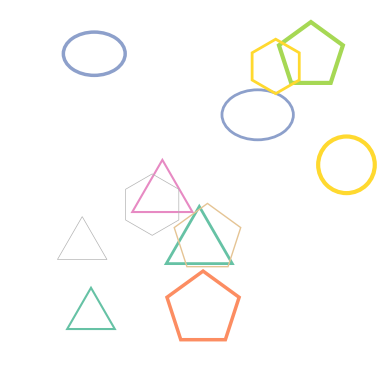[{"shape": "triangle", "thickness": 1.5, "radius": 0.36, "center": [0.236, 0.181]}, {"shape": "triangle", "thickness": 2, "radius": 0.49, "center": [0.518, 0.365]}, {"shape": "pentagon", "thickness": 2.5, "radius": 0.49, "center": [0.527, 0.197]}, {"shape": "oval", "thickness": 2, "radius": 0.46, "center": [0.669, 0.702]}, {"shape": "oval", "thickness": 2.5, "radius": 0.4, "center": [0.245, 0.86]}, {"shape": "triangle", "thickness": 1.5, "radius": 0.45, "center": [0.422, 0.494]}, {"shape": "pentagon", "thickness": 3, "radius": 0.44, "center": [0.808, 0.855]}, {"shape": "circle", "thickness": 3, "radius": 0.37, "center": [0.9, 0.572]}, {"shape": "hexagon", "thickness": 2, "radius": 0.35, "center": [0.716, 0.828]}, {"shape": "pentagon", "thickness": 1, "radius": 0.45, "center": [0.539, 0.381]}, {"shape": "hexagon", "thickness": 0.5, "radius": 0.4, "center": [0.395, 0.468]}, {"shape": "triangle", "thickness": 0.5, "radius": 0.37, "center": [0.214, 0.363]}]